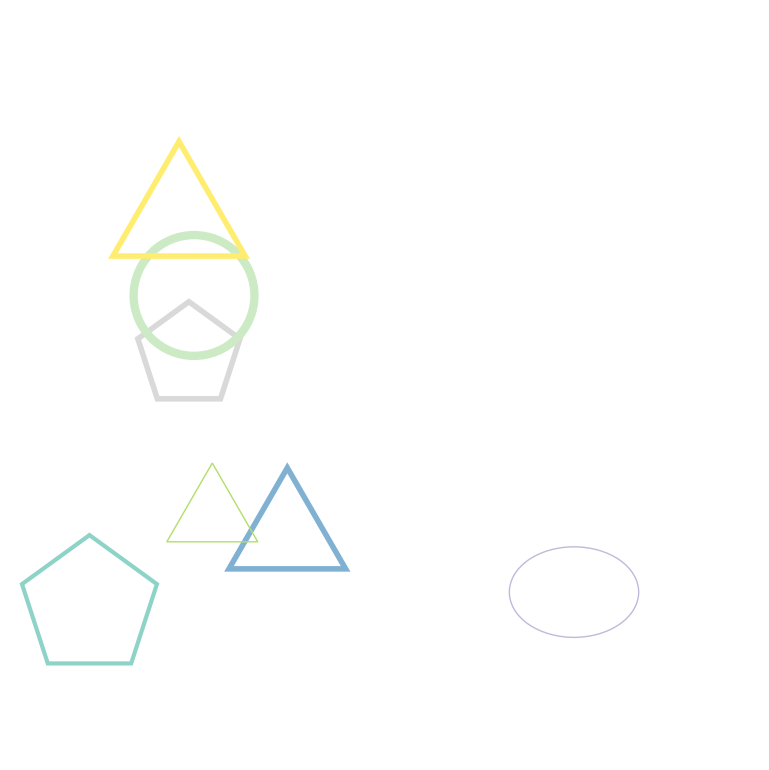[{"shape": "pentagon", "thickness": 1.5, "radius": 0.46, "center": [0.116, 0.213]}, {"shape": "oval", "thickness": 0.5, "radius": 0.42, "center": [0.745, 0.231]}, {"shape": "triangle", "thickness": 2, "radius": 0.44, "center": [0.373, 0.305]}, {"shape": "triangle", "thickness": 0.5, "radius": 0.34, "center": [0.276, 0.33]}, {"shape": "pentagon", "thickness": 2, "radius": 0.35, "center": [0.245, 0.538]}, {"shape": "circle", "thickness": 3, "radius": 0.39, "center": [0.252, 0.616]}, {"shape": "triangle", "thickness": 2, "radius": 0.5, "center": [0.233, 0.717]}]